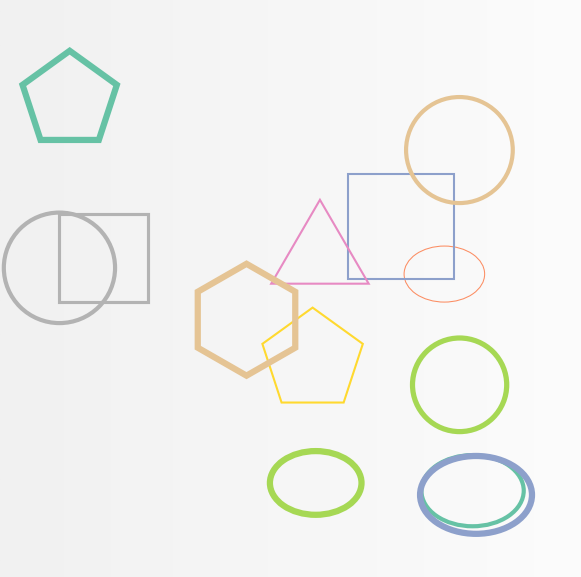[{"shape": "pentagon", "thickness": 3, "radius": 0.43, "center": [0.12, 0.826]}, {"shape": "oval", "thickness": 2, "radius": 0.44, "center": [0.813, 0.149]}, {"shape": "oval", "thickness": 0.5, "radius": 0.35, "center": [0.764, 0.525]}, {"shape": "square", "thickness": 1, "radius": 0.45, "center": [0.69, 0.607]}, {"shape": "oval", "thickness": 3, "radius": 0.48, "center": [0.819, 0.142]}, {"shape": "triangle", "thickness": 1, "radius": 0.48, "center": [0.55, 0.556]}, {"shape": "oval", "thickness": 3, "radius": 0.39, "center": [0.543, 0.163]}, {"shape": "circle", "thickness": 2.5, "radius": 0.41, "center": [0.791, 0.333]}, {"shape": "pentagon", "thickness": 1, "radius": 0.45, "center": [0.538, 0.376]}, {"shape": "circle", "thickness": 2, "radius": 0.46, "center": [0.79, 0.739]}, {"shape": "hexagon", "thickness": 3, "radius": 0.48, "center": [0.424, 0.445]}, {"shape": "circle", "thickness": 2, "radius": 0.48, "center": [0.102, 0.535]}, {"shape": "square", "thickness": 1.5, "radius": 0.38, "center": [0.178, 0.552]}]